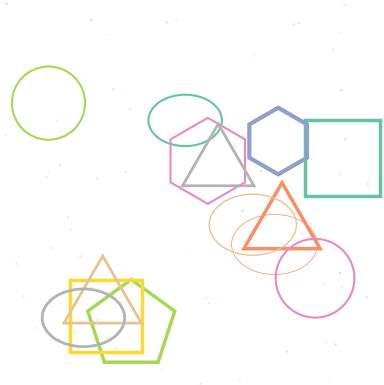[{"shape": "oval", "thickness": 1.5, "radius": 0.48, "center": [0.481, 0.687]}, {"shape": "square", "thickness": 2.5, "radius": 0.49, "center": [0.889, 0.59]}, {"shape": "oval", "thickness": 0.5, "radius": 0.56, "center": [0.713, 0.365]}, {"shape": "triangle", "thickness": 2.5, "radius": 0.57, "center": [0.733, 0.411]}, {"shape": "hexagon", "thickness": 3, "radius": 0.43, "center": [0.723, 0.634]}, {"shape": "hexagon", "thickness": 1.5, "radius": 0.56, "center": [0.54, 0.582]}, {"shape": "circle", "thickness": 1.5, "radius": 0.51, "center": [0.818, 0.277]}, {"shape": "circle", "thickness": 1.5, "radius": 0.48, "center": [0.126, 0.732]}, {"shape": "pentagon", "thickness": 2.5, "radius": 0.59, "center": [0.341, 0.155]}, {"shape": "square", "thickness": 2.5, "radius": 0.47, "center": [0.276, 0.18]}, {"shape": "oval", "thickness": 1, "radius": 0.57, "center": [0.657, 0.416]}, {"shape": "triangle", "thickness": 2, "radius": 0.58, "center": [0.267, 0.219]}, {"shape": "triangle", "thickness": 2, "radius": 0.54, "center": [0.567, 0.571]}, {"shape": "oval", "thickness": 2, "radius": 0.54, "center": [0.217, 0.175]}]